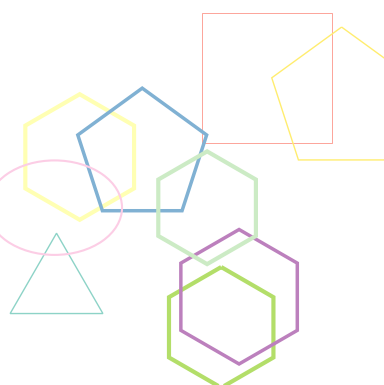[{"shape": "triangle", "thickness": 1, "radius": 0.7, "center": [0.147, 0.255]}, {"shape": "hexagon", "thickness": 3, "radius": 0.82, "center": [0.207, 0.592]}, {"shape": "square", "thickness": 0.5, "radius": 0.84, "center": [0.693, 0.797]}, {"shape": "pentagon", "thickness": 2.5, "radius": 0.88, "center": [0.369, 0.595]}, {"shape": "hexagon", "thickness": 3, "radius": 0.78, "center": [0.575, 0.15]}, {"shape": "oval", "thickness": 1.5, "radius": 0.88, "center": [0.142, 0.461]}, {"shape": "hexagon", "thickness": 2.5, "radius": 0.87, "center": [0.621, 0.229]}, {"shape": "hexagon", "thickness": 3, "radius": 0.73, "center": [0.538, 0.46]}, {"shape": "pentagon", "thickness": 1, "radius": 0.95, "center": [0.887, 0.739]}]